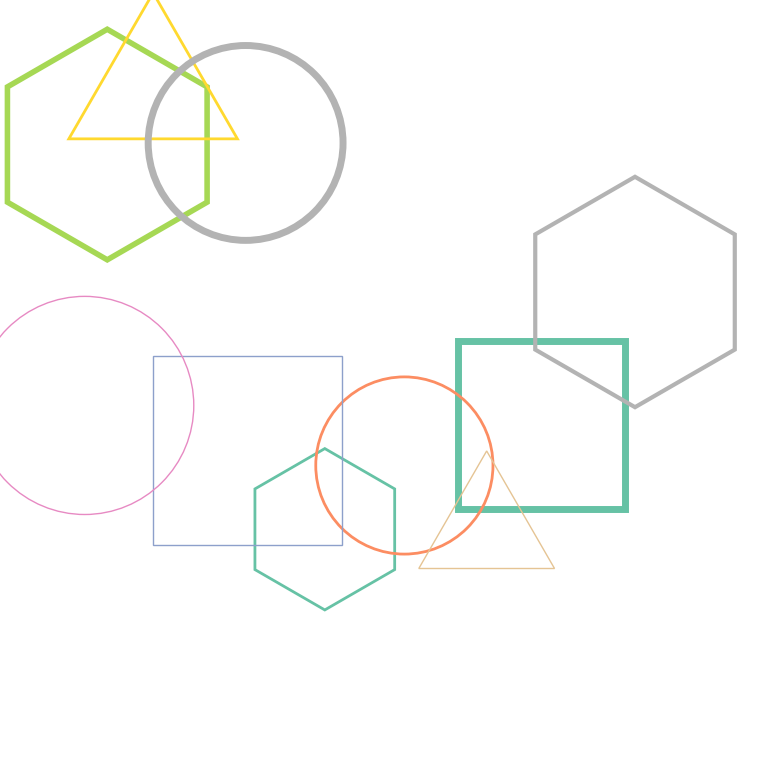[{"shape": "hexagon", "thickness": 1, "radius": 0.52, "center": [0.422, 0.313]}, {"shape": "square", "thickness": 2.5, "radius": 0.54, "center": [0.704, 0.448]}, {"shape": "circle", "thickness": 1, "radius": 0.58, "center": [0.525, 0.395]}, {"shape": "square", "thickness": 0.5, "radius": 0.61, "center": [0.321, 0.415]}, {"shape": "circle", "thickness": 0.5, "radius": 0.71, "center": [0.11, 0.473]}, {"shape": "hexagon", "thickness": 2, "radius": 0.75, "center": [0.139, 0.812]}, {"shape": "triangle", "thickness": 1, "radius": 0.63, "center": [0.199, 0.883]}, {"shape": "triangle", "thickness": 0.5, "radius": 0.51, "center": [0.632, 0.313]}, {"shape": "hexagon", "thickness": 1.5, "radius": 0.75, "center": [0.825, 0.621]}, {"shape": "circle", "thickness": 2.5, "radius": 0.63, "center": [0.319, 0.814]}]